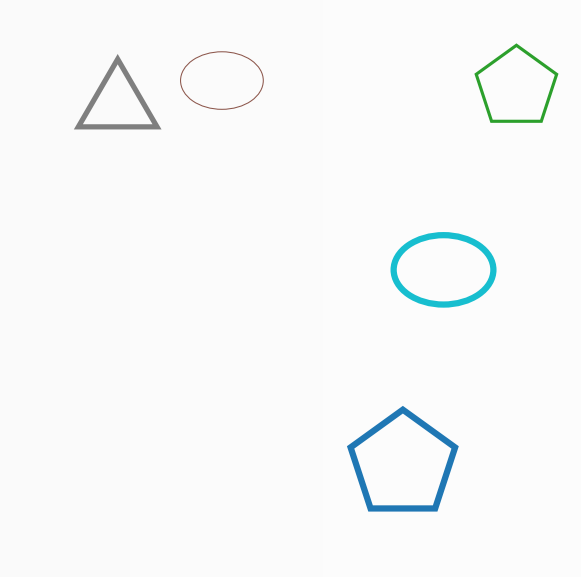[{"shape": "pentagon", "thickness": 3, "radius": 0.47, "center": [0.693, 0.195]}, {"shape": "pentagon", "thickness": 1.5, "radius": 0.36, "center": [0.888, 0.848]}, {"shape": "oval", "thickness": 0.5, "radius": 0.36, "center": [0.382, 0.86]}, {"shape": "triangle", "thickness": 2.5, "radius": 0.39, "center": [0.202, 0.819]}, {"shape": "oval", "thickness": 3, "radius": 0.43, "center": [0.763, 0.532]}]